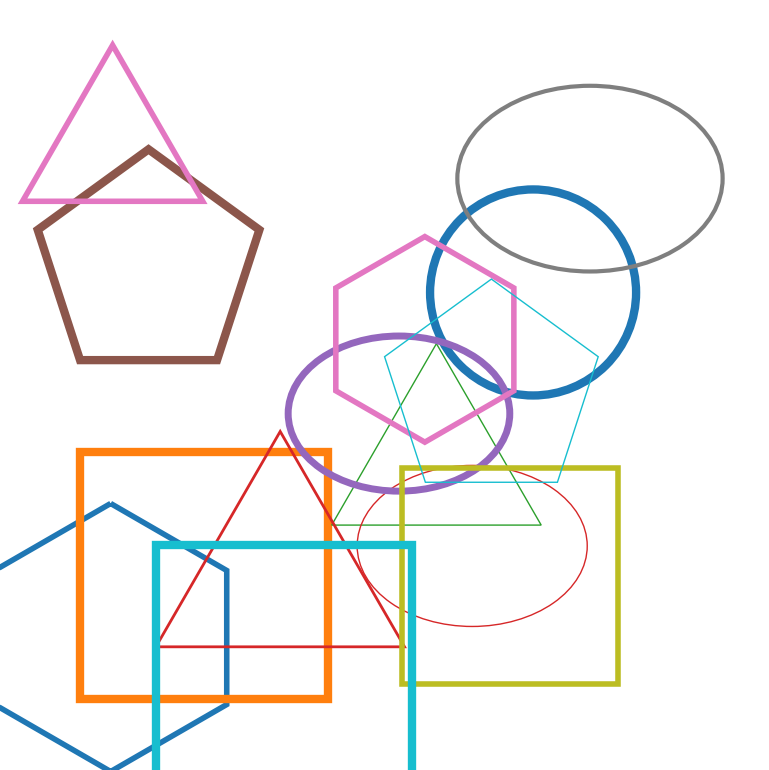[{"shape": "circle", "thickness": 3, "radius": 0.67, "center": [0.692, 0.62]}, {"shape": "hexagon", "thickness": 2, "radius": 0.87, "center": [0.144, 0.172]}, {"shape": "square", "thickness": 3, "radius": 0.8, "center": [0.265, 0.252]}, {"shape": "triangle", "thickness": 0.5, "radius": 0.79, "center": [0.567, 0.397]}, {"shape": "oval", "thickness": 0.5, "radius": 0.75, "center": [0.613, 0.291]}, {"shape": "triangle", "thickness": 1, "radius": 0.93, "center": [0.364, 0.253]}, {"shape": "oval", "thickness": 2.5, "radius": 0.72, "center": [0.518, 0.463]}, {"shape": "pentagon", "thickness": 3, "radius": 0.76, "center": [0.193, 0.655]}, {"shape": "triangle", "thickness": 2, "radius": 0.68, "center": [0.146, 0.806]}, {"shape": "hexagon", "thickness": 2, "radius": 0.67, "center": [0.552, 0.559]}, {"shape": "oval", "thickness": 1.5, "radius": 0.86, "center": [0.766, 0.768]}, {"shape": "square", "thickness": 2, "radius": 0.7, "center": [0.662, 0.252]}, {"shape": "square", "thickness": 3, "radius": 0.83, "center": [0.369, 0.126]}, {"shape": "pentagon", "thickness": 0.5, "radius": 0.73, "center": [0.638, 0.492]}]